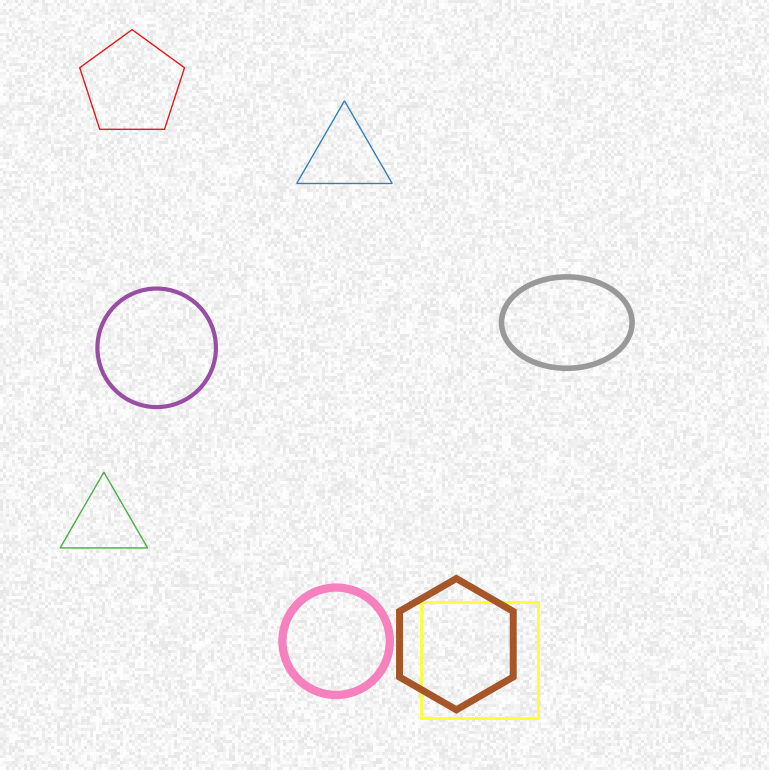[{"shape": "pentagon", "thickness": 0.5, "radius": 0.36, "center": [0.172, 0.89]}, {"shape": "triangle", "thickness": 0.5, "radius": 0.36, "center": [0.447, 0.798]}, {"shape": "triangle", "thickness": 0.5, "radius": 0.33, "center": [0.135, 0.321]}, {"shape": "circle", "thickness": 1.5, "radius": 0.38, "center": [0.203, 0.548]}, {"shape": "square", "thickness": 1, "radius": 0.38, "center": [0.622, 0.143]}, {"shape": "hexagon", "thickness": 2.5, "radius": 0.43, "center": [0.593, 0.163]}, {"shape": "circle", "thickness": 3, "radius": 0.35, "center": [0.437, 0.167]}, {"shape": "oval", "thickness": 2, "radius": 0.42, "center": [0.736, 0.581]}]